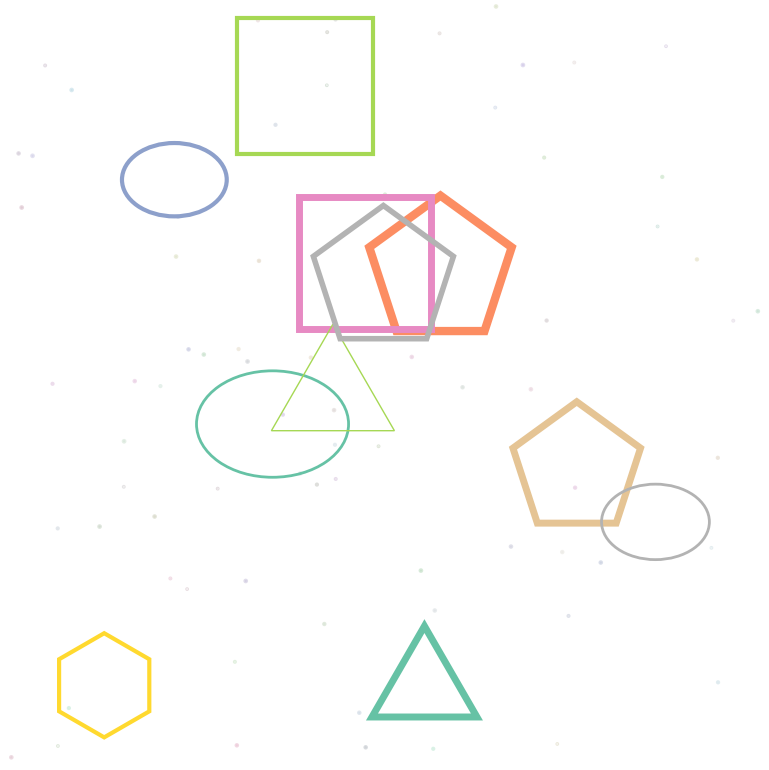[{"shape": "triangle", "thickness": 2.5, "radius": 0.39, "center": [0.551, 0.108]}, {"shape": "oval", "thickness": 1, "radius": 0.49, "center": [0.354, 0.449]}, {"shape": "pentagon", "thickness": 3, "radius": 0.49, "center": [0.572, 0.649]}, {"shape": "oval", "thickness": 1.5, "radius": 0.34, "center": [0.226, 0.767]}, {"shape": "square", "thickness": 2.5, "radius": 0.43, "center": [0.474, 0.659]}, {"shape": "square", "thickness": 1.5, "radius": 0.44, "center": [0.396, 0.888]}, {"shape": "triangle", "thickness": 0.5, "radius": 0.46, "center": [0.432, 0.487]}, {"shape": "hexagon", "thickness": 1.5, "radius": 0.34, "center": [0.135, 0.11]}, {"shape": "pentagon", "thickness": 2.5, "radius": 0.44, "center": [0.749, 0.391]}, {"shape": "oval", "thickness": 1, "radius": 0.35, "center": [0.851, 0.322]}, {"shape": "pentagon", "thickness": 2, "radius": 0.48, "center": [0.498, 0.637]}]